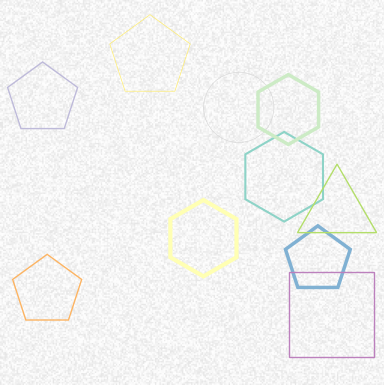[{"shape": "hexagon", "thickness": 1.5, "radius": 0.58, "center": [0.738, 0.541]}, {"shape": "hexagon", "thickness": 3, "radius": 0.5, "center": [0.528, 0.381]}, {"shape": "pentagon", "thickness": 1, "radius": 0.48, "center": [0.111, 0.743]}, {"shape": "pentagon", "thickness": 2.5, "radius": 0.44, "center": [0.826, 0.325]}, {"shape": "pentagon", "thickness": 1, "radius": 0.47, "center": [0.122, 0.245]}, {"shape": "triangle", "thickness": 1, "radius": 0.59, "center": [0.875, 0.455]}, {"shape": "circle", "thickness": 0.5, "radius": 0.46, "center": [0.62, 0.721]}, {"shape": "square", "thickness": 1, "radius": 0.55, "center": [0.862, 0.182]}, {"shape": "hexagon", "thickness": 2.5, "radius": 0.45, "center": [0.749, 0.715]}, {"shape": "pentagon", "thickness": 0.5, "radius": 0.55, "center": [0.39, 0.852]}]